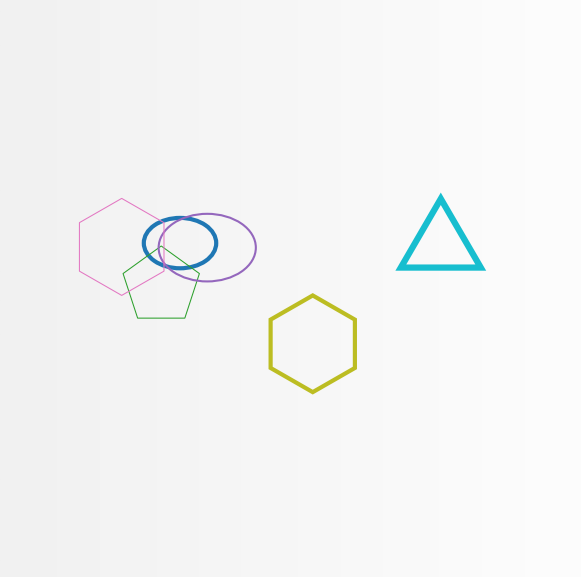[{"shape": "oval", "thickness": 2, "radius": 0.31, "center": [0.31, 0.578]}, {"shape": "pentagon", "thickness": 0.5, "radius": 0.35, "center": [0.277, 0.504]}, {"shape": "oval", "thickness": 1, "radius": 0.42, "center": [0.357, 0.57]}, {"shape": "hexagon", "thickness": 0.5, "radius": 0.42, "center": [0.209, 0.572]}, {"shape": "hexagon", "thickness": 2, "radius": 0.42, "center": [0.538, 0.404]}, {"shape": "triangle", "thickness": 3, "radius": 0.4, "center": [0.758, 0.575]}]